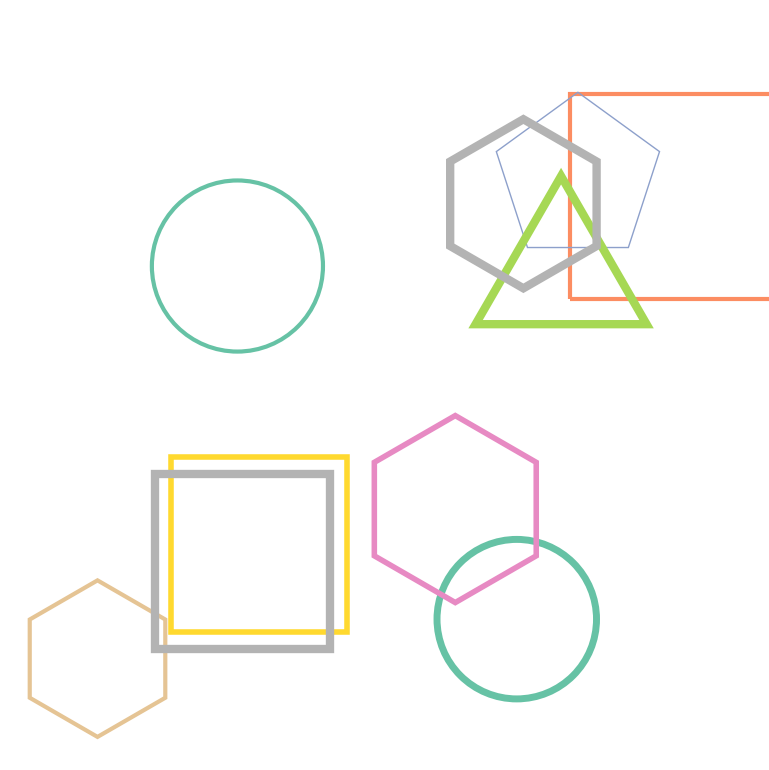[{"shape": "circle", "thickness": 2.5, "radius": 0.52, "center": [0.671, 0.196]}, {"shape": "circle", "thickness": 1.5, "radius": 0.56, "center": [0.308, 0.655]}, {"shape": "square", "thickness": 1.5, "radius": 0.66, "center": [0.874, 0.744]}, {"shape": "pentagon", "thickness": 0.5, "radius": 0.56, "center": [0.751, 0.769]}, {"shape": "hexagon", "thickness": 2, "radius": 0.61, "center": [0.591, 0.339]}, {"shape": "triangle", "thickness": 3, "radius": 0.64, "center": [0.729, 0.643]}, {"shape": "square", "thickness": 2, "radius": 0.57, "center": [0.336, 0.293]}, {"shape": "hexagon", "thickness": 1.5, "radius": 0.51, "center": [0.127, 0.145]}, {"shape": "square", "thickness": 3, "radius": 0.57, "center": [0.315, 0.27]}, {"shape": "hexagon", "thickness": 3, "radius": 0.55, "center": [0.68, 0.735]}]